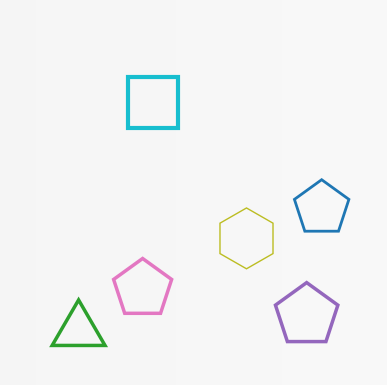[{"shape": "pentagon", "thickness": 2, "radius": 0.37, "center": [0.83, 0.459]}, {"shape": "triangle", "thickness": 2.5, "radius": 0.39, "center": [0.203, 0.142]}, {"shape": "pentagon", "thickness": 2.5, "radius": 0.42, "center": [0.791, 0.181]}, {"shape": "pentagon", "thickness": 2.5, "radius": 0.39, "center": [0.368, 0.25]}, {"shape": "hexagon", "thickness": 1, "radius": 0.39, "center": [0.636, 0.381]}, {"shape": "square", "thickness": 3, "radius": 0.33, "center": [0.395, 0.734]}]